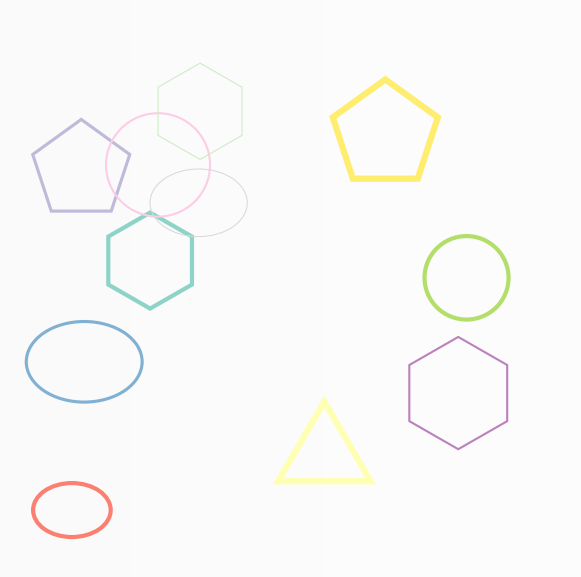[{"shape": "hexagon", "thickness": 2, "radius": 0.42, "center": [0.258, 0.548]}, {"shape": "triangle", "thickness": 3, "radius": 0.46, "center": [0.558, 0.212]}, {"shape": "pentagon", "thickness": 1.5, "radius": 0.44, "center": [0.14, 0.705]}, {"shape": "oval", "thickness": 2, "radius": 0.33, "center": [0.124, 0.116]}, {"shape": "oval", "thickness": 1.5, "radius": 0.5, "center": [0.145, 0.373]}, {"shape": "circle", "thickness": 2, "radius": 0.36, "center": [0.803, 0.518]}, {"shape": "circle", "thickness": 1, "radius": 0.45, "center": [0.272, 0.714]}, {"shape": "oval", "thickness": 0.5, "radius": 0.42, "center": [0.342, 0.648]}, {"shape": "hexagon", "thickness": 1, "radius": 0.49, "center": [0.788, 0.318]}, {"shape": "hexagon", "thickness": 0.5, "radius": 0.42, "center": [0.344, 0.806]}, {"shape": "pentagon", "thickness": 3, "radius": 0.48, "center": [0.663, 0.767]}]